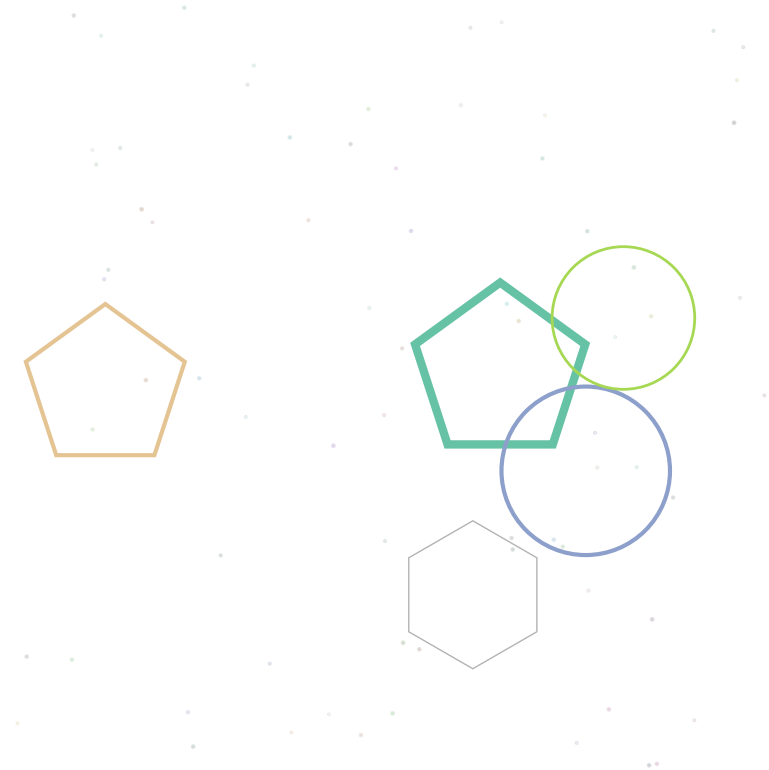[{"shape": "pentagon", "thickness": 3, "radius": 0.58, "center": [0.65, 0.517]}, {"shape": "circle", "thickness": 1.5, "radius": 0.55, "center": [0.761, 0.389]}, {"shape": "circle", "thickness": 1, "radius": 0.46, "center": [0.81, 0.587]}, {"shape": "pentagon", "thickness": 1.5, "radius": 0.54, "center": [0.137, 0.497]}, {"shape": "hexagon", "thickness": 0.5, "radius": 0.48, "center": [0.614, 0.228]}]